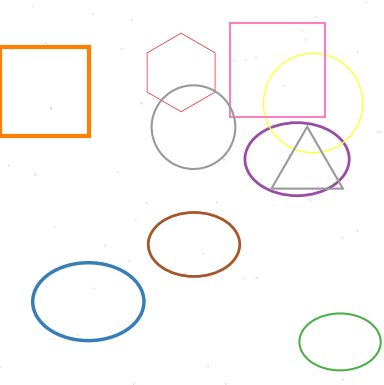[{"shape": "hexagon", "thickness": 0.5, "radius": 0.51, "center": [0.47, 0.812]}, {"shape": "oval", "thickness": 2.5, "radius": 0.72, "center": [0.229, 0.216]}, {"shape": "oval", "thickness": 1.5, "radius": 0.53, "center": [0.883, 0.112]}, {"shape": "oval", "thickness": 2, "radius": 0.68, "center": [0.772, 0.587]}, {"shape": "square", "thickness": 3, "radius": 0.58, "center": [0.115, 0.762]}, {"shape": "circle", "thickness": 1, "radius": 0.64, "center": [0.813, 0.732]}, {"shape": "oval", "thickness": 2, "radius": 0.59, "center": [0.504, 0.365]}, {"shape": "square", "thickness": 1.5, "radius": 0.61, "center": [0.721, 0.818]}, {"shape": "triangle", "thickness": 1.5, "radius": 0.54, "center": [0.798, 0.564]}, {"shape": "circle", "thickness": 1.5, "radius": 0.54, "center": [0.503, 0.67]}]